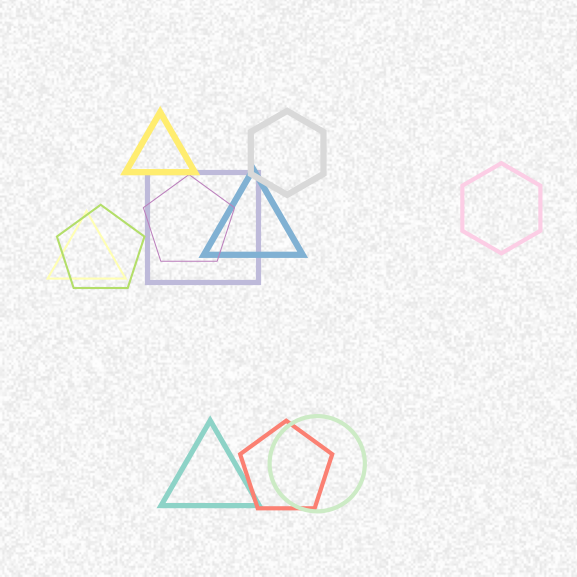[{"shape": "triangle", "thickness": 2.5, "radius": 0.49, "center": [0.364, 0.173]}, {"shape": "triangle", "thickness": 1, "radius": 0.39, "center": [0.15, 0.556]}, {"shape": "square", "thickness": 2.5, "radius": 0.48, "center": [0.351, 0.606]}, {"shape": "pentagon", "thickness": 2, "radius": 0.42, "center": [0.496, 0.187]}, {"shape": "triangle", "thickness": 3, "radius": 0.49, "center": [0.439, 0.607]}, {"shape": "pentagon", "thickness": 1, "radius": 0.4, "center": [0.174, 0.565]}, {"shape": "hexagon", "thickness": 2, "radius": 0.39, "center": [0.868, 0.639]}, {"shape": "hexagon", "thickness": 3, "radius": 0.36, "center": [0.497, 0.734]}, {"shape": "pentagon", "thickness": 0.5, "radius": 0.41, "center": [0.327, 0.614]}, {"shape": "circle", "thickness": 2, "radius": 0.41, "center": [0.549, 0.196]}, {"shape": "triangle", "thickness": 3, "radius": 0.35, "center": [0.277, 0.736]}]